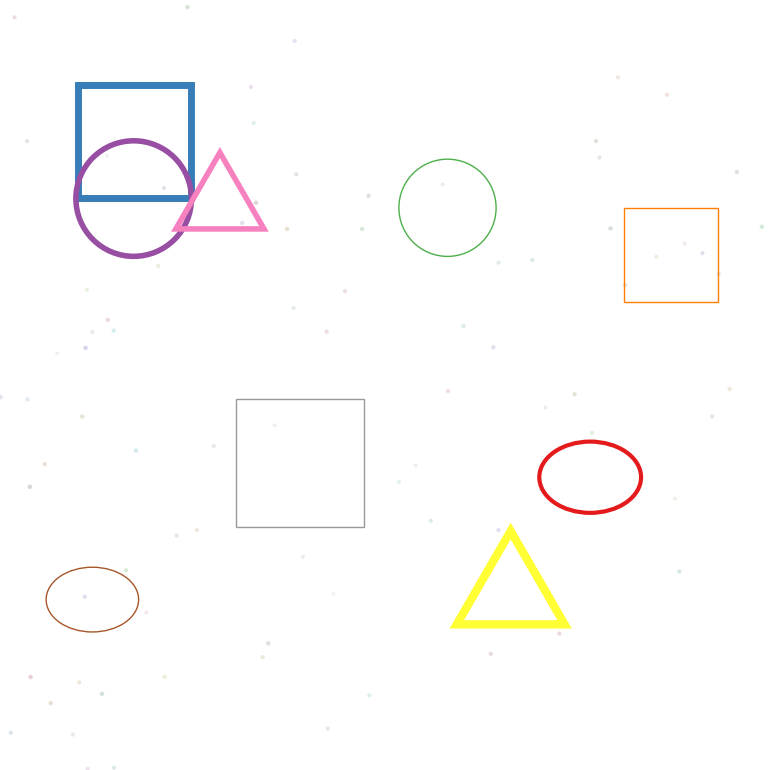[{"shape": "oval", "thickness": 1.5, "radius": 0.33, "center": [0.766, 0.38]}, {"shape": "square", "thickness": 2.5, "radius": 0.37, "center": [0.175, 0.816]}, {"shape": "circle", "thickness": 0.5, "radius": 0.32, "center": [0.581, 0.73]}, {"shape": "circle", "thickness": 2, "radius": 0.38, "center": [0.174, 0.742]}, {"shape": "square", "thickness": 0.5, "radius": 0.3, "center": [0.872, 0.669]}, {"shape": "triangle", "thickness": 3, "radius": 0.4, "center": [0.663, 0.23]}, {"shape": "oval", "thickness": 0.5, "radius": 0.3, "center": [0.12, 0.221]}, {"shape": "triangle", "thickness": 2, "radius": 0.33, "center": [0.286, 0.736]}, {"shape": "square", "thickness": 0.5, "radius": 0.41, "center": [0.39, 0.398]}]